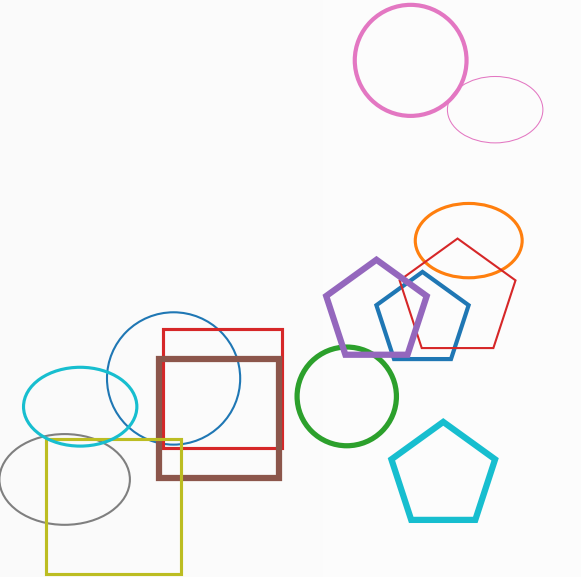[{"shape": "pentagon", "thickness": 2, "radius": 0.42, "center": [0.727, 0.445]}, {"shape": "circle", "thickness": 1, "radius": 0.57, "center": [0.299, 0.344]}, {"shape": "oval", "thickness": 1.5, "radius": 0.46, "center": [0.806, 0.582]}, {"shape": "circle", "thickness": 2.5, "radius": 0.43, "center": [0.597, 0.313]}, {"shape": "square", "thickness": 1.5, "radius": 0.51, "center": [0.383, 0.326]}, {"shape": "pentagon", "thickness": 1, "radius": 0.52, "center": [0.787, 0.481]}, {"shape": "pentagon", "thickness": 3, "radius": 0.45, "center": [0.648, 0.458]}, {"shape": "square", "thickness": 3, "radius": 0.52, "center": [0.376, 0.274]}, {"shape": "oval", "thickness": 0.5, "radius": 0.41, "center": [0.852, 0.809]}, {"shape": "circle", "thickness": 2, "radius": 0.48, "center": [0.707, 0.895]}, {"shape": "oval", "thickness": 1, "radius": 0.56, "center": [0.111, 0.169]}, {"shape": "square", "thickness": 1.5, "radius": 0.58, "center": [0.195, 0.122]}, {"shape": "pentagon", "thickness": 3, "radius": 0.47, "center": [0.763, 0.175]}, {"shape": "oval", "thickness": 1.5, "radius": 0.49, "center": [0.138, 0.295]}]